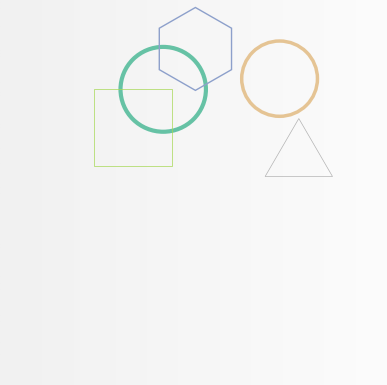[{"shape": "circle", "thickness": 3, "radius": 0.55, "center": [0.421, 0.768]}, {"shape": "hexagon", "thickness": 1, "radius": 0.54, "center": [0.504, 0.873]}, {"shape": "square", "thickness": 0.5, "radius": 0.5, "center": [0.343, 0.669]}, {"shape": "circle", "thickness": 2.5, "radius": 0.49, "center": [0.721, 0.796]}, {"shape": "triangle", "thickness": 0.5, "radius": 0.5, "center": [0.771, 0.592]}]